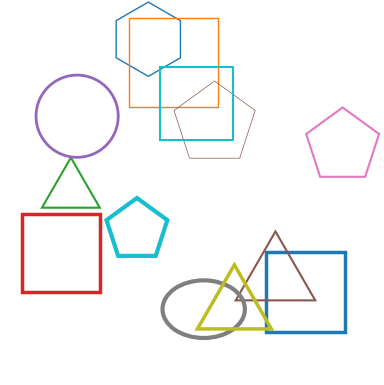[{"shape": "hexagon", "thickness": 1, "radius": 0.48, "center": [0.385, 0.898]}, {"shape": "square", "thickness": 2.5, "radius": 0.52, "center": [0.793, 0.242]}, {"shape": "square", "thickness": 1, "radius": 0.58, "center": [0.451, 0.837]}, {"shape": "triangle", "thickness": 1.5, "radius": 0.43, "center": [0.184, 0.504]}, {"shape": "square", "thickness": 2.5, "radius": 0.51, "center": [0.159, 0.343]}, {"shape": "circle", "thickness": 2, "radius": 0.53, "center": [0.2, 0.698]}, {"shape": "pentagon", "thickness": 0.5, "radius": 0.55, "center": [0.557, 0.679]}, {"shape": "triangle", "thickness": 1.5, "radius": 0.6, "center": [0.716, 0.28]}, {"shape": "pentagon", "thickness": 1.5, "radius": 0.5, "center": [0.89, 0.621]}, {"shape": "oval", "thickness": 3, "radius": 0.53, "center": [0.529, 0.197]}, {"shape": "triangle", "thickness": 2.5, "radius": 0.55, "center": [0.609, 0.201]}, {"shape": "pentagon", "thickness": 3, "radius": 0.42, "center": [0.356, 0.403]}, {"shape": "square", "thickness": 1.5, "radius": 0.47, "center": [0.51, 0.731]}]